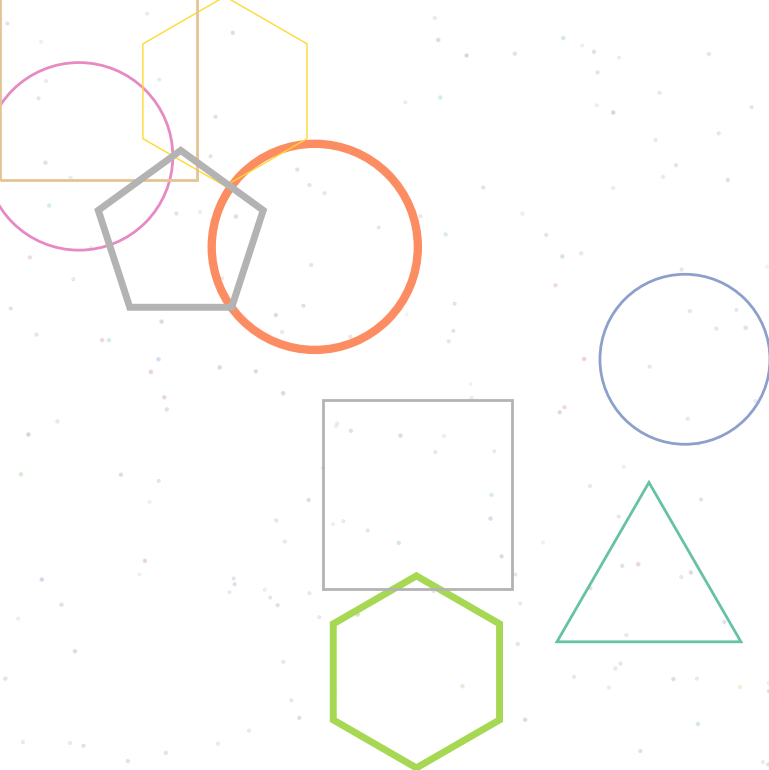[{"shape": "triangle", "thickness": 1, "radius": 0.69, "center": [0.843, 0.235]}, {"shape": "circle", "thickness": 3, "radius": 0.67, "center": [0.409, 0.679]}, {"shape": "circle", "thickness": 1, "radius": 0.55, "center": [0.89, 0.533]}, {"shape": "circle", "thickness": 1, "radius": 0.61, "center": [0.103, 0.797]}, {"shape": "hexagon", "thickness": 2.5, "radius": 0.62, "center": [0.541, 0.127]}, {"shape": "hexagon", "thickness": 0.5, "radius": 0.62, "center": [0.292, 0.881]}, {"shape": "square", "thickness": 1, "radius": 0.64, "center": [0.128, 0.895]}, {"shape": "square", "thickness": 1, "radius": 0.61, "center": [0.543, 0.358]}, {"shape": "pentagon", "thickness": 2.5, "radius": 0.56, "center": [0.235, 0.692]}]